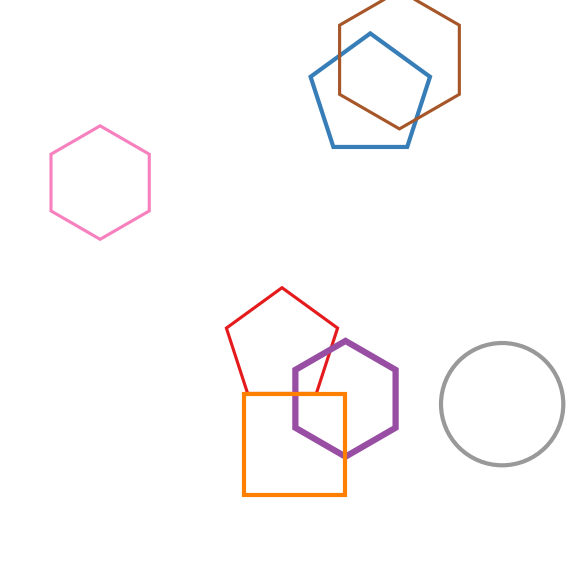[{"shape": "pentagon", "thickness": 1.5, "radius": 0.51, "center": [0.488, 0.4]}, {"shape": "pentagon", "thickness": 2, "radius": 0.54, "center": [0.641, 0.833]}, {"shape": "hexagon", "thickness": 3, "radius": 0.5, "center": [0.598, 0.309]}, {"shape": "square", "thickness": 2, "radius": 0.44, "center": [0.511, 0.23]}, {"shape": "hexagon", "thickness": 1.5, "radius": 0.6, "center": [0.692, 0.896]}, {"shape": "hexagon", "thickness": 1.5, "radius": 0.49, "center": [0.173, 0.683]}, {"shape": "circle", "thickness": 2, "radius": 0.53, "center": [0.87, 0.299]}]